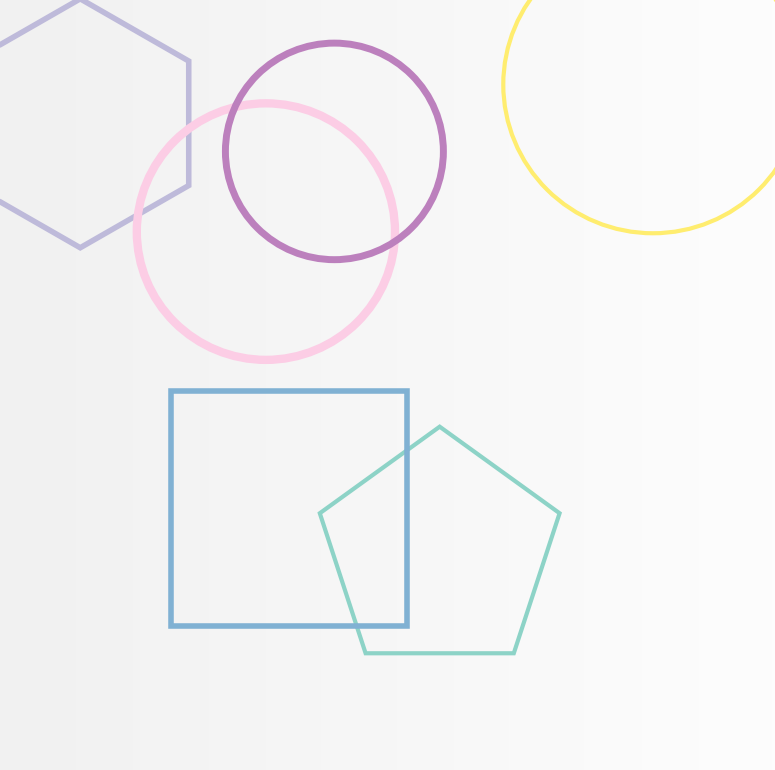[{"shape": "pentagon", "thickness": 1.5, "radius": 0.81, "center": [0.567, 0.283]}, {"shape": "hexagon", "thickness": 2, "radius": 0.81, "center": [0.104, 0.84]}, {"shape": "square", "thickness": 2, "radius": 0.76, "center": [0.373, 0.339]}, {"shape": "circle", "thickness": 3, "radius": 0.83, "center": [0.343, 0.699]}, {"shape": "circle", "thickness": 2.5, "radius": 0.7, "center": [0.431, 0.803]}, {"shape": "circle", "thickness": 1.5, "radius": 0.97, "center": [0.843, 0.89]}]